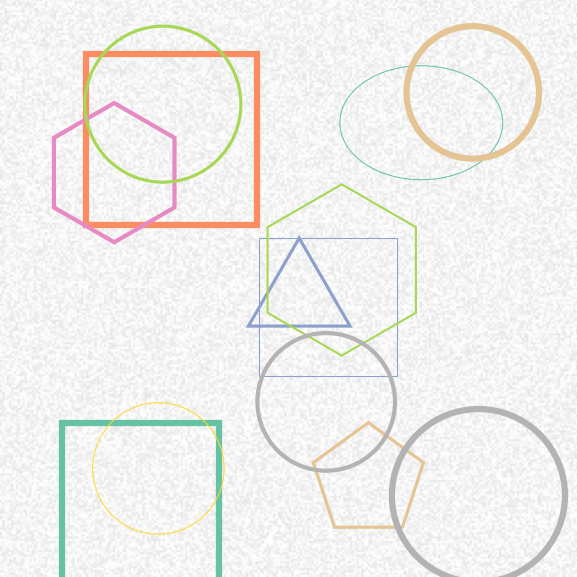[{"shape": "oval", "thickness": 0.5, "radius": 0.7, "center": [0.73, 0.787]}, {"shape": "square", "thickness": 3, "radius": 0.68, "center": [0.243, 0.13]}, {"shape": "square", "thickness": 3, "radius": 0.74, "center": [0.296, 0.758]}, {"shape": "square", "thickness": 0.5, "radius": 0.6, "center": [0.567, 0.468]}, {"shape": "triangle", "thickness": 1.5, "radius": 0.51, "center": [0.518, 0.485]}, {"shape": "hexagon", "thickness": 2, "radius": 0.6, "center": [0.198, 0.7]}, {"shape": "circle", "thickness": 1.5, "radius": 0.68, "center": [0.282, 0.819]}, {"shape": "hexagon", "thickness": 1, "radius": 0.74, "center": [0.592, 0.532]}, {"shape": "circle", "thickness": 0.5, "radius": 0.57, "center": [0.274, 0.188]}, {"shape": "pentagon", "thickness": 1.5, "radius": 0.5, "center": [0.638, 0.167]}, {"shape": "circle", "thickness": 3, "radius": 0.57, "center": [0.819, 0.839]}, {"shape": "circle", "thickness": 2, "radius": 0.6, "center": [0.565, 0.303]}, {"shape": "circle", "thickness": 3, "radius": 0.75, "center": [0.828, 0.141]}]